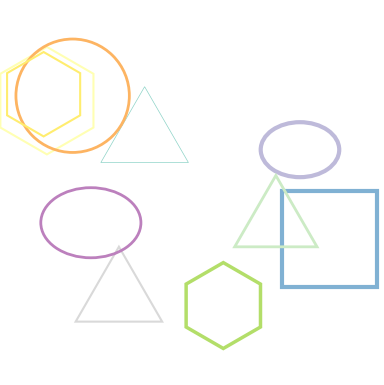[{"shape": "triangle", "thickness": 0.5, "radius": 0.66, "center": [0.376, 0.643]}, {"shape": "hexagon", "thickness": 1.5, "radius": 0.7, "center": [0.122, 0.739]}, {"shape": "oval", "thickness": 3, "radius": 0.51, "center": [0.779, 0.611]}, {"shape": "square", "thickness": 3, "radius": 0.62, "center": [0.856, 0.379]}, {"shape": "circle", "thickness": 2, "radius": 0.74, "center": [0.189, 0.751]}, {"shape": "hexagon", "thickness": 2.5, "radius": 0.56, "center": [0.58, 0.206]}, {"shape": "triangle", "thickness": 1.5, "radius": 0.65, "center": [0.309, 0.229]}, {"shape": "oval", "thickness": 2, "radius": 0.65, "center": [0.236, 0.421]}, {"shape": "triangle", "thickness": 2, "radius": 0.62, "center": [0.717, 0.421]}, {"shape": "hexagon", "thickness": 1.5, "radius": 0.55, "center": [0.113, 0.755]}]